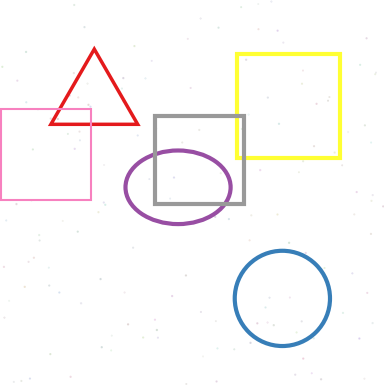[{"shape": "triangle", "thickness": 2.5, "radius": 0.65, "center": [0.245, 0.742]}, {"shape": "circle", "thickness": 3, "radius": 0.62, "center": [0.733, 0.225]}, {"shape": "oval", "thickness": 3, "radius": 0.68, "center": [0.462, 0.514]}, {"shape": "square", "thickness": 3, "radius": 0.67, "center": [0.749, 0.725]}, {"shape": "square", "thickness": 1.5, "radius": 0.59, "center": [0.119, 0.598]}, {"shape": "square", "thickness": 3, "radius": 0.58, "center": [0.518, 0.584]}]